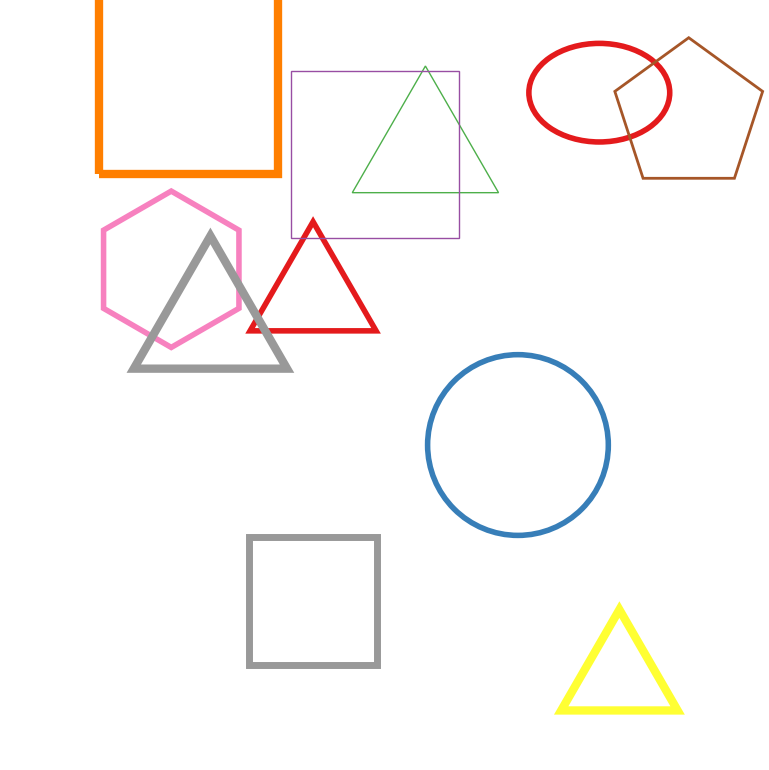[{"shape": "oval", "thickness": 2, "radius": 0.46, "center": [0.778, 0.88]}, {"shape": "triangle", "thickness": 2, "radius": 0.47, "center": [0.407, 0.618]}, {"shape": "circle", "thickness": 2, "radius": 0.59, "center": [0.673, 0.422]}, {"shape": "triangle", "thickness": 0.5, "radius": 0.55, "center": [0.552, 0.805]}, {"shape": "square", "thickness": 0.5, "radius": 0.54, "center": [0.487, 0.799]}, {"shape": "square", "thickness": 3, "radius": 0.58, "center": [0.245, 0.89]}, {"shape": "triangle", "thickness": 3, "radius": 0.44, "center": [0.804, 0.121]}, {"shape": "pentagon", "thickness": 1, "radius": 0.5, "center": [0.894, 0.85]}, {"shape": "hexagon", "thickness": 2, "radius": 0.51, "center": [0.222, 0.65]}, {"shape": "square", "thickness": 2.5, "radius": 0.42, "center": [0.406, 0.22]}, {"shape": "triangle", "thickness": 3, "radius": 0.57, "center": [0.273, 0.579]}]